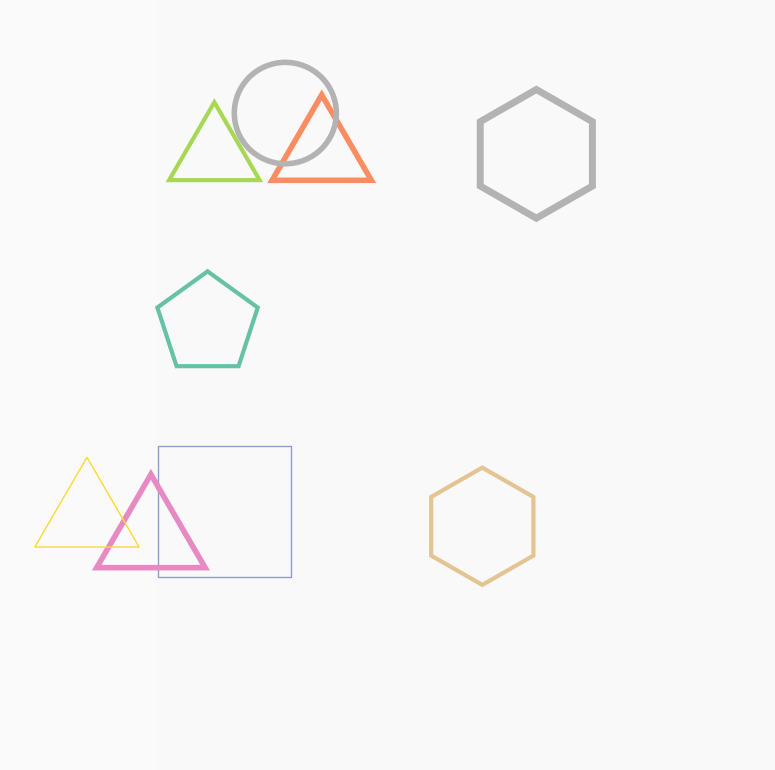[{"shape": "pentagon", "thickness": 1.5, "radius": 0.34, "center": [0.268, 0.58]}, {"shape": "triangle", "thickness": 2, "radius": 0.37, "center": [0.415, 0.803]}, {"shape": "square", "thickness": 0.5, "radius": 0.43, "center": [0.29, 0.336]}, {"shape": "triangle", "thickness": 2, "radius": 0.4, "center": [0.195, 0.303]}, {"shape": "triangle", "thickness": 1.5, "radius": 0.34, "center": [0.277, 0.8]}, {"shape": "triangle", "thickness": 0.5, "radius": 0.39, "center": [0.112, 0.328]}, {"shape": "hexagon", "thickness": 1.5, "radius": 0.38, "center": [0.622, 0.317]}, {"shape": "hexagon", "thickness": 2.5, "radius": 0.42, "center": [0.692, 0.8]}, {"shape": "circle", "thickness": 2, "radius": 0.33, "center": [0.368, 0.853]}]